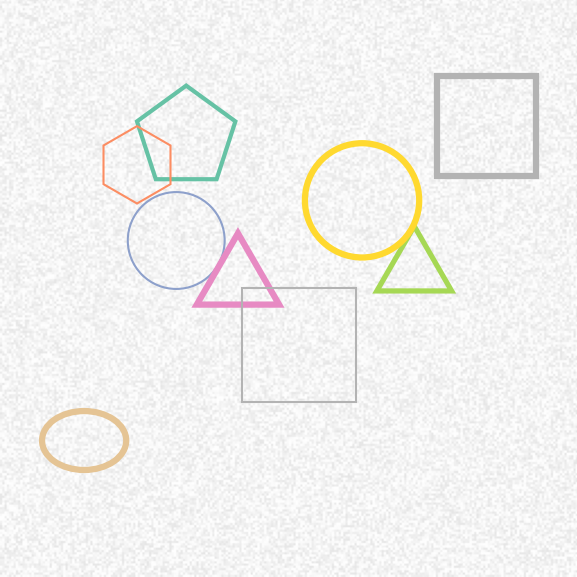[{"shape": "pentagon", "thickness": 2, "radius": 0.45, "center": [0.322, 0.761]}, {"shape": "hexagon", "thickness": 1, "radius": 0.33, "center": [0.237, 0.714]}, {"shape": "circle", "thickness": 1, "radius": 0.42, "center": [0.305, 0.583]}, {"shape": "triangle", "thickness": 3, "radius": 0.41, "center": [0.412, 0.513]}, {"shape": "triangle", "thickness": 2.5, "radius": 0.37, "center": [0.717, 0.533]}, {"shape": "circle", "thickness": 3, "radius": 0.49, "center": [0.627, 0.652]}, {"shape": "oval", "thickness": 3, "radius": 0.36, "center": [0.146, 0.236]}, {"shape": "square", "thickness": 1, "radius": 0.49, "center": [0.518, 0.402]}, {"shape": "square", "thickness": 3, "radius": 0.43, "center": [0.842, 0.781]}]